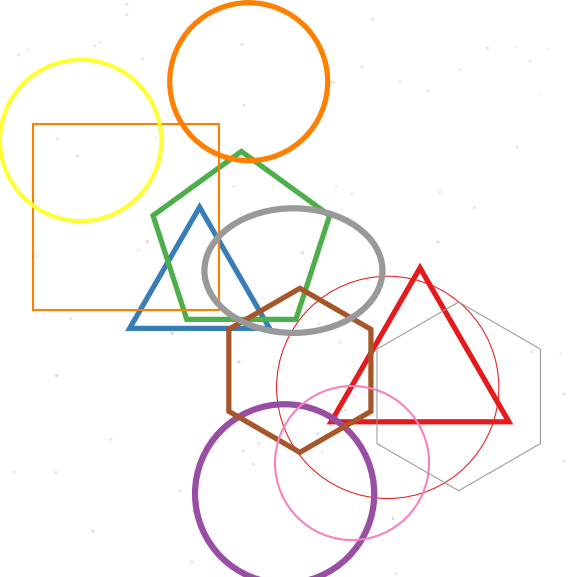[{"shape": "circle", "thickness": 0.5, "radius": 0.96, "center": [0.671, 0.328]}, {"shape": "triangle", "thickness": 2.5, "radius": 0.89, "center": [0.727, 0.358]}, {"shape": "triangle", "thickness": 2.5, "radius": 0.7, "center": [0.346, 0.5]}, {"shape": "pentagon", "thickness": 2.5, "radius": 0.8, "center": [0.418, 0.576]}, {"shape": "circle", "thickness": 3, "radius": 0.78, "center": [0.493, 0.144]}, {"shape": "square", "thickness": 1, "radius": 0.8, "center": [0.218, 0.624]}, {"shape": "circle", "thickness": 2.5, "radius": 0.68, "center": [0.431, 0.858]}, {"shape": "circle", "thickness": 2, "radius": 0.7, "center": [0.14, 0.756]}, {"shape": "hexagon", "thickness": 2.5, "radius": 0.71, "center": [0.519, 0.358]}, {"shape": "circle", "thickness": 1, "radius": 0.67, "center": [0.61, 0.197]}, {"shape": "hexagon", "thickness": 0.5, "radius": 0.82, "center": [0.794, 0.313]}, {"shape": "oval", "thickness": 3, "radius": 0.77, "center": [0.508, 0.531]}]